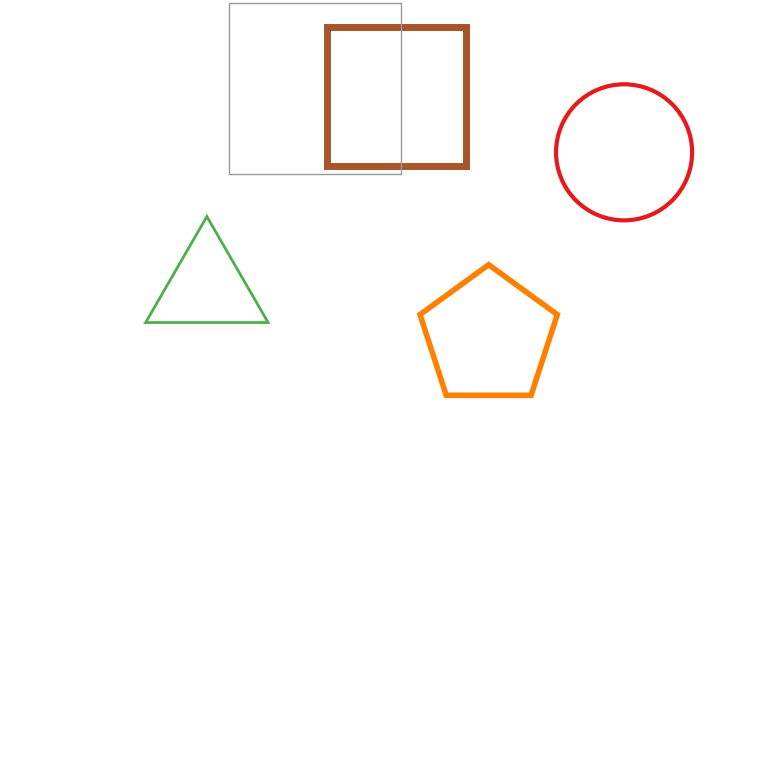[{"shape": "circle", "thickness": 1.5, "radius": 0.44, "center": [0.811, 0.802]}, {"shape": "triangle", "thickness": 1, "radius": 0.46, "center": [0.269, 0.627]}, {"shape": "pentagon", "thickness": 2, "radius": 0.47, "center": [0.635, 0.562]}, {"shape": "square", "thickness": 2.5, "radius": 0.45, "center": [0.515, 0.875]}, {"shape": "square", "thickness": 0.5, "radius": 0.56, "center": [0.409, 0.885]}]